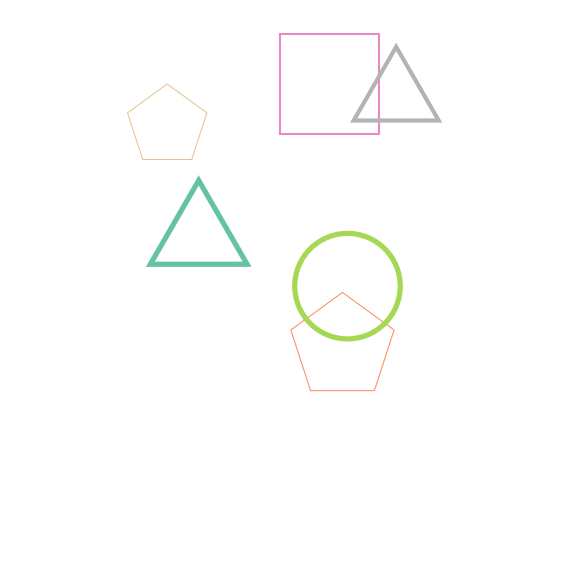[{"shape": "triangle", "thickness": 2.5, "radius": 0.48, "center": [0.344, 0.59]}, {"shape": "pentagon", "thickness": 0.5, "radius": 0.47, "center": [0.593, 0.399]}, {"shape": "square", "thickness": 1, "radius": 0.43, "center": [0.57, 0.854]}, {"shape": "circle", "thickness": 2.5, "radius": 0.46, "center": [0.602, 0.504]}, {"shape": "pentagon", "thickness": 0.5, "radius": 0.36, "center": [0.289, 0.781]}, {"shape": "triangle", "thickness": 2, "radius": 0.43, "center": [0.686, 0.833]}]